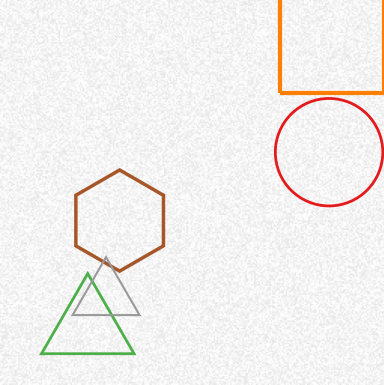[{"shape": "circle", "thickness": 2, "radius": 0.7, "center": [0.855, 0.605]}, {"shape": "triangle", "thickness": 2, "radius": 0.69, "center": [0.228, 0.151]}, {"shape": "square", "thickness": 3, "radius": 0.67, "center": [0.861, 0.894]}, {"shape": "hexagon", "thickness": 2.5, "radius": 0.66, "center": [0.311, 0.427]}, {"shape": "triangle", "thickness": 1.5, "radius": 0.5, "center": [0.275, 0.232]}]